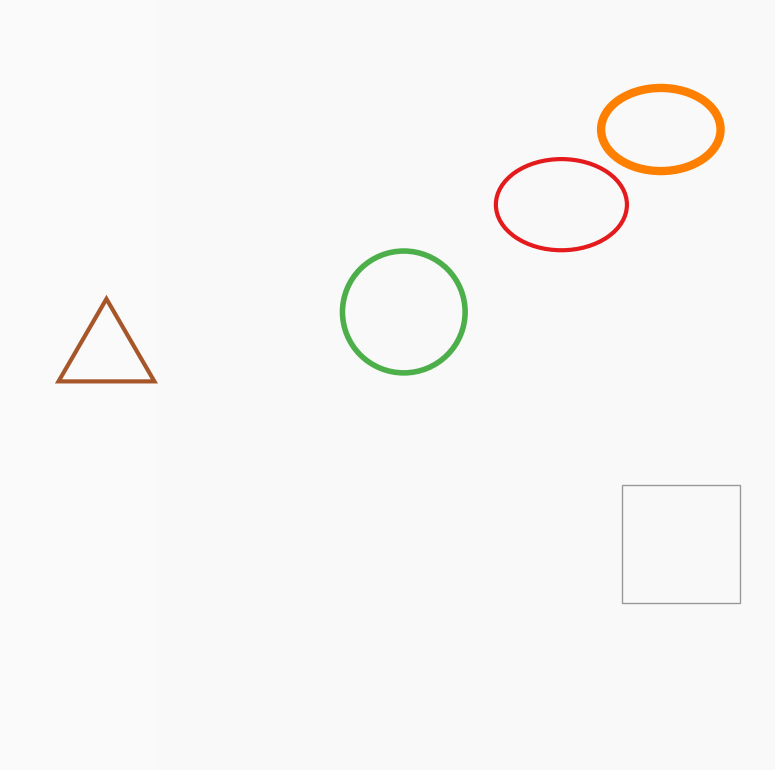[{"shape": "oval", "thickness": 1.5, "radius": 0.42, "center": [0.724, 0.734]}, {"shape": "circle", "thickness": 2, "radius": 0.4, "center": [0.521, 0.595]}, {"shape": "oval", "thickness": 3, "radius": 0.39, "center": [0.853, 0.832]}, {"shape": "triangle", "thickness": 1.5, "radius": 0.36, "center": [0.137, 0.54]}, {"shape": "square", "thickness": 0.5, "radius": 0.38, "center": [0.879, 0.293]}]